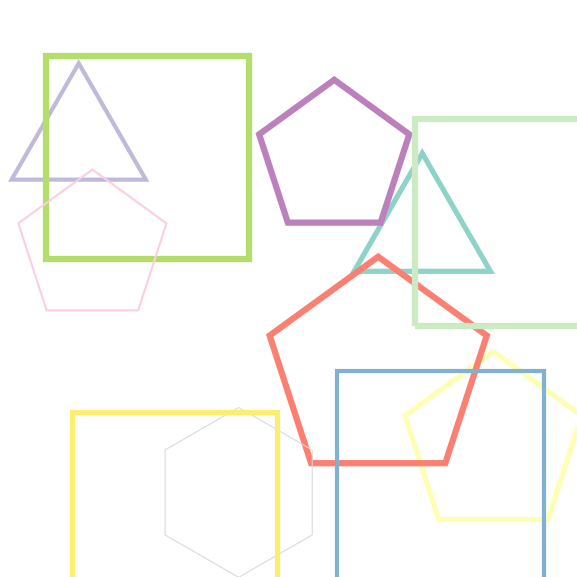[{"shape": "triangle", "thickness": 2.5, "radius": 0.68, "center": [0.731, 0.597]}, {"shape": "pentagon", "thickness": 2.5, "radius": 0.8, "center": [0.854, 0.23]}, {"shape": "triangle", "thickness": 2, "radius": 0.67, "center": [0.136, 0.755]}, {"shape": "pentagon", "thickness": 3, "radius": 0.99, "center": [0.655, 0.357]}, {"shape": "square", "thickness": 2, "radius": 0.9, "center": [0.764, 0.177]}, {"shape": "square", "thickness": 3, "radius": 0.88, "center": [0.255, 0.727]}, {"shape": "pentagon", "thickness": 1, "radius": 0.67, "center": [0.16, 0.571]}, {"shape": "hexagon", "thickness": 0.5, "radius": 0.74, "center": [0.413, 0.146]}, {"shape": "pentagon", "thickness": 3, "radius": 0.68, "center": [0.579, 0.724]}, {"shape": "square", "thickness": 3, "radius": 0.89, "center": [0.898, 0.614]}, {"shape": "square", "thickness": 2.5, "radius": 0.89, "center": [0.303, 0.108]}]